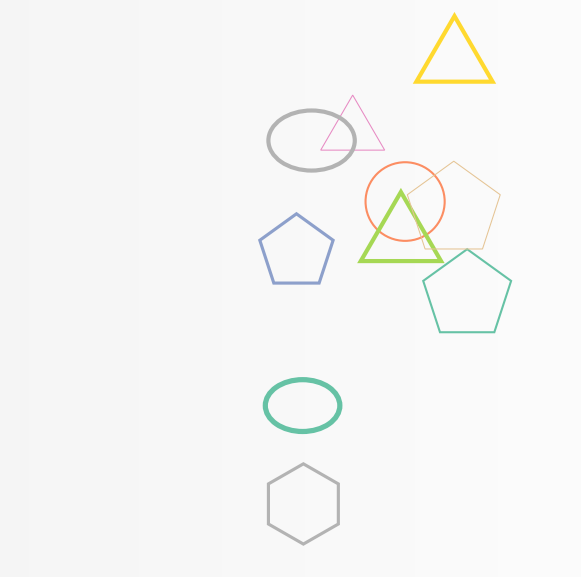[{"shape": "pentagon", "thickness": 1, "radius": 0.4, "center": [0.804, 0.488]}, {"shape": "oval", "thickness": 2.5, "radius": 0.32, "center": [0.521, 0.297]}, {"shape": "circle", "thickness": 1, "radius": 0.34, "center": [0.697, 0.65]}, {"shape": "pentagon", "thickness": 1.5, "radius": 0.33, "center": [0.51, 0.563]}, {"shape": "triangle", "thickness": 0.5, "radius": 0.32, "center": [0.607, 0.771]}, {"shape": "triangle", "thickness": 2, "radius": 0.4, "center": [0.69, 0.587]}, {"shape": "triangle", "thickness": 2, "radius": 0.38, "center": [0.782, 0.896]}, {"shape": "pentagon", "thickness": 0.5, "radius": 0.42, "center": [0.781, 0.636]}, {"shape": "oval", "thickness": 2, "radius": 0.37, "center": [0.536, 0.756]}, {"shape": "hexagon", "thickness": 1.5, "radius": 0.35, "center": [0.522, 0.126]}]